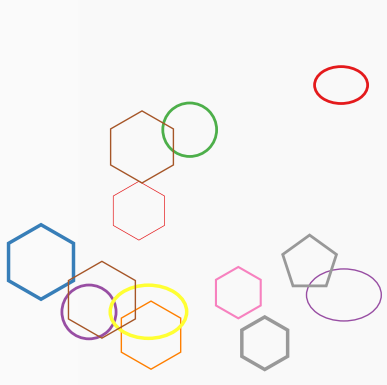[{"shape": "oval", "thickness": 2, "radius": 0.34, "center": [0.88, 0.779]}, {"shape": "hexagon", "thickness": 0.5, "radius": 0.38, "center": [0.358, 0.453]}, {"shape": "hexagon", "thickness": 2.5, "radius": 0.48, "center": [0.106, 0.32]}, {"shape": "circle", "thickness": 2, "radius": 0.35, "center": [0.49, 0.663]}, {"shape": "circle", "thickness": 2, "radius": 0.35, "center": [0.23, 0.19]}, {"shape": "oval", "thickness": 1, "radius": 0.48, "center": [0.887, 0.234]}, {"shape": "hexagon", "thickness": 1, "radius": 0.44, "center": [0.39, 0.13]}, {"shape": "oval", "thickness": 2.5, "radius": 0.49, "center": [0.383, 0.19]}, {"shape": "hexagon", "thickness": 1, "radius": 0.47, "center": [0.366, 0.618]}, {"shape": "hexagon", "thickness": 1, "radius": 0.5, "center": [0.263, 0.221]}, {"shape": "hexagon", "thickness": 1.5, "radius": 0.33, "center": [0.615, 0.24]}, {"shape": "pentagon", "thickness": 2, "radius": 0.36, "center": [0.799, 0.316]}, {"shape": "hexagon", "thickness": 2.5, "radius": 0.34, "center": [0.683, 0.108]}]